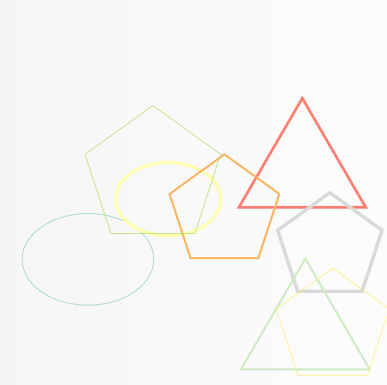[{"shape": "oval", "thickness": 0.5, "radius": 0.85, "center": [0.227, 0.326]}, {"shape": "oval", "thickness": 2.5, "radius": 0.68, "center": [0.434, 0.483]}, {"shape": "triangle", "thickness": 2, "radius": 0.94, "center": [0.78, 0.556]}, {"shape": "pentagon", "thickness": 1.5, "radius": 0.74, "center": [0.579, 0.45]}, {"shape": "pentagon", "thickness": 0.5, "radius": 0.92, "center": [0.395, 0.542]}, {"shape": "pentagon", "thickness": 2.5, "radius": 0.71, "center": [0.851, 0.358]}, {"shape": "triangle", "thickness": 1.5, "radius": 0.96, "center": [0.788, 0.136]}, {"shape": "pentagon", "thickness": 0.5, "radius": 0.77, "center": [0.859, 0.15]}]